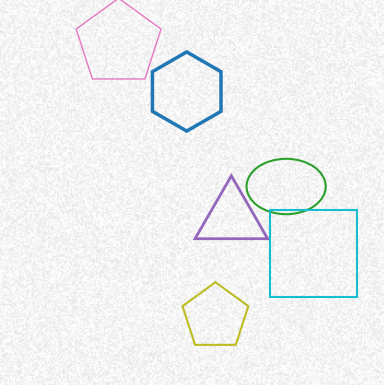[{"shape": "hexagon", "thickness": 2.5, "radius": 0.51, "center": [0.485, 0.762]}, {"shape": "oval", "thickness": 1.5, "radius": 0.51, "center": [0.743, 0.516]}, {"shape": "triangle", "thickness": 2, "radius": 0.54, "center": [0.601, 0.434]}, {"shape": "pentagon", "thickness": 1, "radius": 0.58, "center": [0.308, 0.889]}, {"shape": "pentagon", "thickness": 1.5, "radius": 0.45, "center": [0.56, 0.177]}, {"shape": "square", "thickness": 1.5, "radius": 0.57, "center": [0.815, 0.342]}]